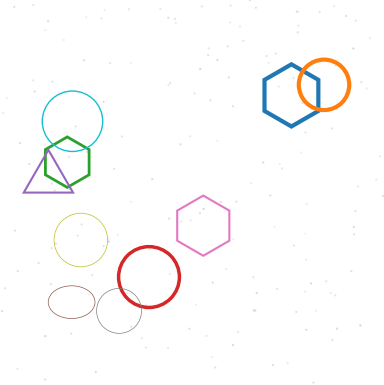[{"shape": "hexagon", "thickness": 3, "radius": 0.4, "center": [0.757, 0.752]}, {"shape": "circle", "thickness": 3, "radius": 0.33, "center": [0.842, 0.78]}, {"shape": "hexagon", "thickness": 2, "radius": 0.33, "center": [0.175, 0.579]}, {"shape": "circle", "thickness": 2.5, "radius": 0.4, "center": [0.387, 0.28]}, {"shape": "triangle", "thickness": 1.5, "radius": 0.37, "center": [0.126, 0.537]}, {"shape": "oval", "thickness": 0.5, "radius": 0.3, "center": [0.186, 0.215]}, {"shape": "hexagon", "thickness": 1.5, "radius": 0.39, "center": [0.528, 0.414]}, {"shape": "circle", "thickness": 0.5, "radius": 0.29, "center": [0.309, 0.193]}, {"shape": "circle", "thickness": 0.5, "radius": 0.35, "center": [0.21, 0.377]}, {"shape": "circle", "thickness": 1, "radius": 0.39, "center": [0.188, 0.685]}]